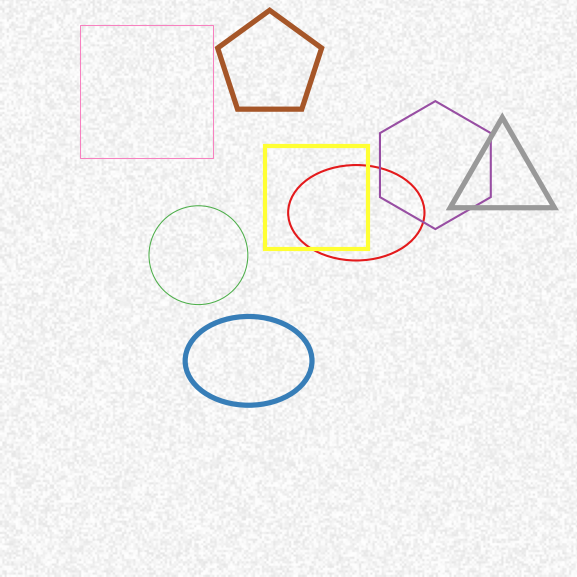[{"shape": "oval", "thickness": 1, "radius": 0.59, "center": [0.617, 0.631]}, {"shape": "oval", "thickness": 2.5, "radius": 0.55, "center": [0.43, 0.374]}, {"shape": "circle", "thickness": 0.5, "radius": 0.43, "center": [0.344, 0.557]}, {"shape": "hexagon", "thickness": 1, "radius": 0.55, "center": [0.754, 0.713]}, {"shape": "square", "thickness": 2, "radius": 0.44, "center": [0.548, 0.657]}, {"shape": "pentagon", "thickness": 2.5, "radius": 0.47, "center": [0.467, 0.887]}, {"shape": "square", "thickness": 0.5, "radius": 0.58, "center": [0.254, 0.841]}, {"shape": "triangle", "thickness": 2.5, "radius": 0.52, "center": [0.87, 0.692]}]